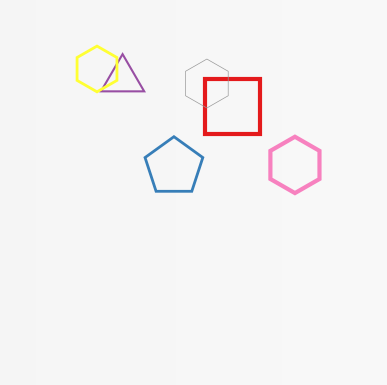[{"shape": "square", "thickness": 3, "radius": 0.36, "center": [0.6, 0.723]}, {"shape": "pentagon", "thickness": 2, "radius": 0.39, "center": [0.449, 0.567]}, {"shape": "triangle", "thickness": 1.5, "radius": 0.32, "center": [0.316, 0.795]}, {"shape": "hexagon", "thickness": 2, "radius": 0.3, "center": [0.25, 0.821]}, {"shape": "hexagon", "thickness": 3, "radius": 0.37, "center": [0.761, 0.572]}, {"shape": "hexagon", "thickness": 0.5, "radius": 0.32, "center": [0.534, 0.783]}]